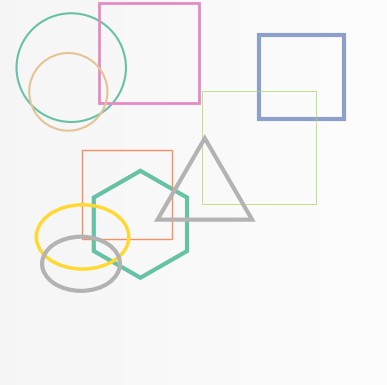[{"shape": "circle", "thickness": 1.5, "radius": 0.71, "center": [0.184, 0.824]}, {"shape": "hexagon", "thickness": 3, "radius": 0.69, "center": [0.362, 0.417]}, {"shape": "square", "thickness": 1, "radius": 0.58, "center": [0.329, 0.495]}, {"shape": "square", "thickness": 3, "radius": 0.55, "center": [0.778, 0.8]}, {"shape": "square", "thickness": 2, "radius": 0.65, "center": [0.384, 0.862]}, {"shape": "square", "thickness": 0.5, "radius": 0.73, "center": [0.669, 0.618]}, {"shape": "oval", "thickness": 2.5, "radius": 0.6, "center": [0.213, 0.385]}, {"shape": "circle", "thickness": 1.5, "radius": 0.5, "center": [0.176, 0.761]}, {"shape": "triangle", "thickness": 3, "radius": 0.7, "center": [0.528, 0.5]}, {"shape": "oval", "thickness": 3, "radius": 0.5, "center": [0.209, 0.315]}]